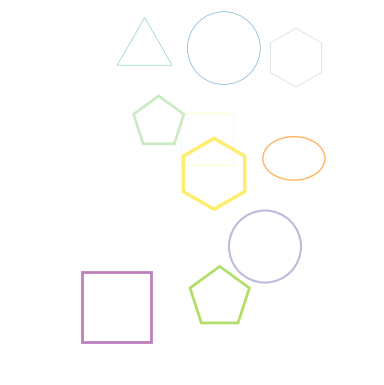[{"shape": "triangle", "thickness": 0.5, "radius": 0.41, "center": [0.376, 0.872]}, {"shape": "square", "thickness": 0.5, "radius": 0.34, "center": [0.538, 0.639]}, {"shape": "circle", "thickness": 1.5, "radius": 0.47, "center": [0.688, 0.36]}, {"shape": "circle", "thickness": 0.5, "radius": 0.47, "center": [0.581, 0.875]}, {"shape": "oval", "thickness": 1, "radius": 0.4, "center": [0.763, 0.589]}, {"shape": "pentagon", "thickness": 2, "radius": 0.41, "center": [0.571, 0.227]}, {"shape": "hexagon", "thickness": 0.5, "radius": 0.38, "center": [0.769, 0.85]}, {"shape": "square", "thickness": 2, "radius": 0.45, "center": [0.302, 0.202]}, {"shape": "pentagon", "thickness": 2, "radius": 0.34, "center": [0.412, 0.682]}, {"shape": "hexagon", "thickness": 2.5, "radius": 0.46, "center": [0.556, 0.548]}]